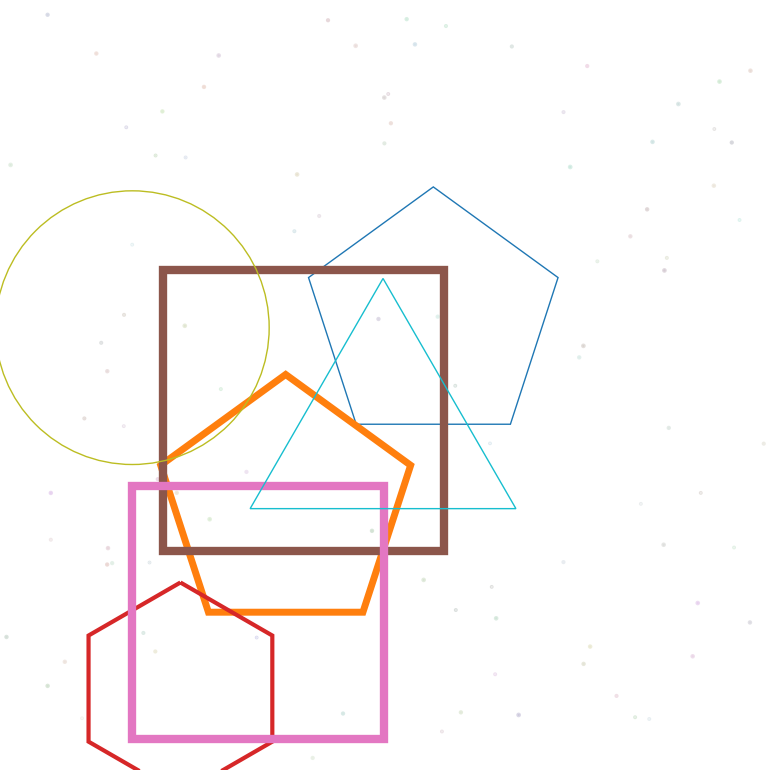[{"shape": "pentagon", "thickness": 0.5, "radius": 0.85, "center": [0.563, 0.587]}, {"shape": "pentagon", "thickness": 2.5, "radius": 0.85, "center": [0.371, 0.343]}, {"shape": "hexagon", "thickness": 1.5, "radius": 0.69, "center": [0.234, 0.106]}, {"shape": "square", "thickness": 3, "radius": 0.91, "center": [0.394, 0.467]}, {"shape": "square", "thickness": 3, "radius": 0.82, "center": [0.335, 0.205]}, {"shape": "circle", "thickness": 0.5, "radius": 0.89, "center": [0.172, 0.574]}, {"shape": "triangle", "thickness": 0.5, "radius": 1.0, "center": [0.497, 0.439]}]